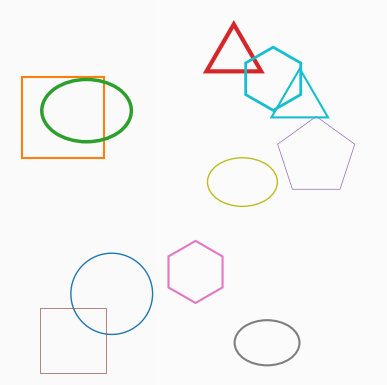[{"shape": "circle", "thickness": 1, "radius": 0.53, "center": [0.288, 0.237]}, {"shape": "square", "thickness": 1.5, "radius": 0.52, "center": [0.163, 0.694]}, {"shape": "oval", "thickness": 2.5, "radius": 0.58, "center": [0.223, 0.713]}, {"shape": "triangle", "thickness": 3, "radius": 0.41, "center": [0.603, 0.855]}, {"shape": "pentagon", "thickness": 0.5, "radius": 0.52, "center": [0.816, 0.593]}, {"shape": "square", "thickness": 0.5, "radius": 0.42, "center": [0.188, 0.115]}, {"shape": "hexagon", "thickness": 1.5, "radius": 0.4, "center": [0.505, 0.294]}, {"shape": "oval", "thickness": 1.5, "radius": 0.42, "center": [0.689, 0.11]}, {"shape": "oval", "thickness": 1, "radius": 0.45, "center": [0.626, 0.527]}, {"shape": "triangle", "thickness": 1.5, "radius": 0.42, "center": [0.774, 0.737]}, {"shape": "hexagon", "thickness": 2, "radius": 0.41, "center": [0.705, 0.795]}]